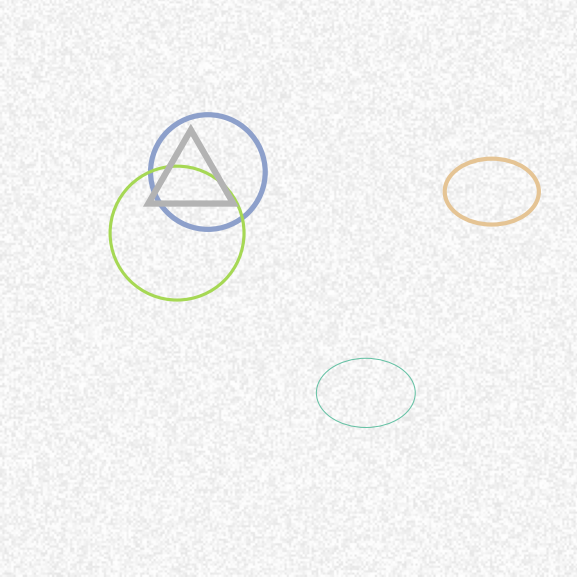[{"shape": "oval", "thickness": 0.5, "radius": 0.43, "center": [0.633, 0.319]}, {"shape": "circle", "thickness": 2.5, "radius": 0.5, "center": [0.36, 0.701]}, {"shape": "circle", "thickness": 1.5, "radius": 0.58, "center": [0.307, 0.595]}, {"shape": "oval", "thickness": 2, "radius": 0.41, "center": [0.852, 0.667]}, {"shape": "triangle", "thickness": 3, "radius": 0.42, "center": [0.33, 0.689]}]